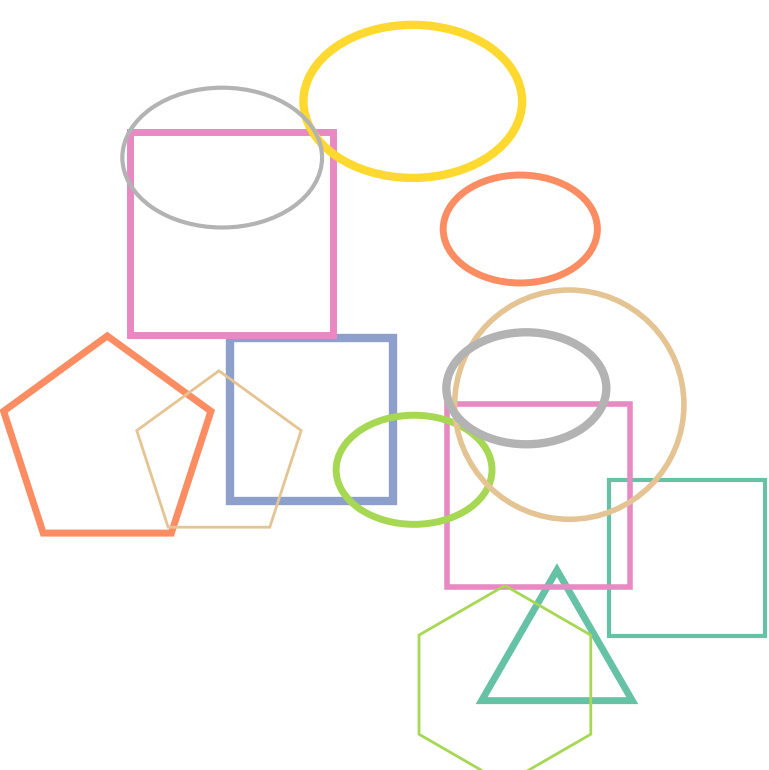[{"shape": "triangle", "thickness": 2.5, "radius": 0.57, "center": [0.723, 0.147]}, {"shape": "square", "thickness": 1.5, "radius": 0.51, "center": [0.892, 0.275]}, {"shape": "oval", "thickness": 2.5, "radius": 0.5, "center": [0.676, 0.703]}, {"shape": "pentagon", "thickness": 2.5, "radius": 0.71, "center": [0.139, 0.422]}, {"shape": "square", "thickness": 3, "radius": 0.53, "center": [0.404, 0.455]}, {"shape": "square", "thickness": 2.5, "radius": 0.66, "center": [0.3, 0.696]}, {"shape": "square", "thickness": 2, "radius": 0.59, "center": [0.7, 0.356]}, {"shape": "oval", "thickness": 2.5, "radius": 0.51, "center": [0.538, 0.39]}, {"shape": "hexagon", "thickness": 1, "radius": 0.64, "center": [0.656, 0.111]}, {"shape": "oval", "thickness": 3, "radius": 0.71, "center": [0.536, 0.868]}, {"shape": "circle", "thickness": 2, "radius": 0.74, "center": [0.739, 0.474]}, {"shape": "pentagon", "thickness": 1, "radius": 0.56, "center": [0.284, 0.406]}, {"shape": "oval", "thickness": 3, "radius": 0.52, "center": [0.684, 0.496]}, {"shape": "oval", "thickness": 1.5, "radius": 0.65, "center": [0.289, 0.795]}]